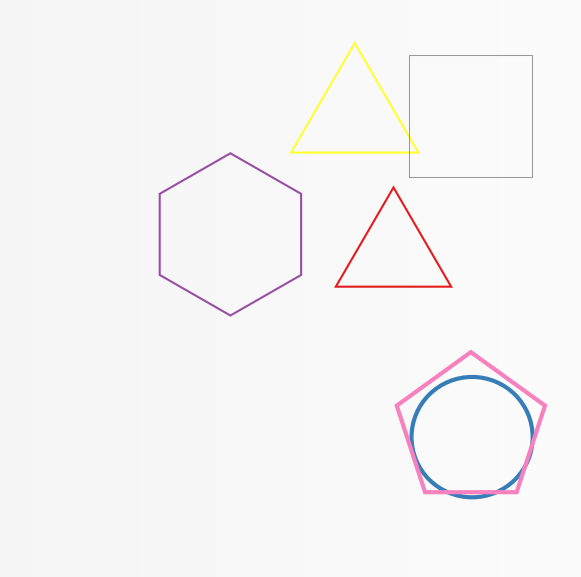[{"shape": "triangle", "thickness": 1, "radius": 0.57, "center": [0.677, 0.56]}, {"shape": "circle", "thickness": 2, "radius": 0.52, "center": [0.812, 0.242]}, {"shape": "hexagon", "thickness": 1, "radius": 0.7, "center": [0.396, 0.593]}, {"shape": "triangle", "thickness": 1, "radius": 0.63, "center": [0.61, 0.798]}, {"shape": "pentagon", "thickness": 2, "radius": 0.67, "center": [0.81, 0.255]}, {"shape": "square", "thickness": 0.5, "radius": 0.53, "center": [0.809, 0.798]}]